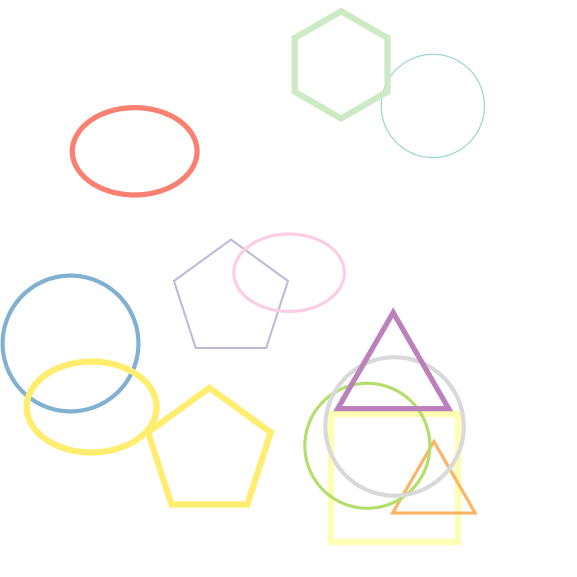[{"shape": "circle", "thickness": 0.5, "radius": 0.45, "center": [0.75, 0.816]}, {"shape": "square", "thickness": 3, "radius": 0.55, "center": [0.683, 0.172]}, {"shape": "pentagon", "thickness": 1, "radius": 0.52, "center": [0.4, 0.481]}, {"shape": "oval", "thickness": 2.5, "radius": 0.54, "center": [0.233, 0.737]}, {"shape": "circle", "thickness": 2, "radius": 0.59, "center": [0.122, 0.404]}, {"shape": "triangle", "thickness": 1.5, "radius": 0.41, "center": [0.751, 0.152]}, {"shape": "circle", "thickness": 1.5, "radius": 0.54, "center": [0.636, 0.227]}, {"shape": "oval", "thickness": 1.5, "radius": 0.48, "center": [0.501, 0.527]}, {"shape": "circle", "thickness": 2, "radius": 0.6, "center": [0.683, 0.261]}, {"shape": "triangle", "thickness": 2.5, "radius": 0.55, "center": [0.681, 0.347]}, {"shape": "hexagon", "thickness": 3, "radius": 0.46, "center": [0.591, 0.887]}, {"shape": "oval", "thickness": 3, "radius": 0.56, "center": [0.159, 0.294]}, {"shape": "pentagon", "thickness": 3, "radius": 0.56, "center": [0.363, 0.216]}]